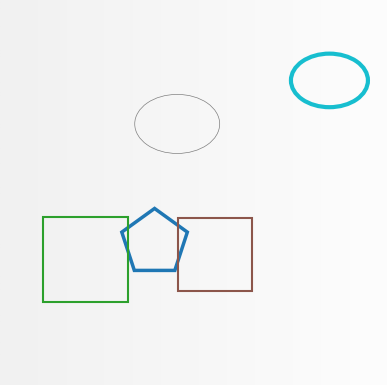[{"shape": "pentagon", "thickness": 2.5, "radius": 0.44, "center": [0.399, 0.37]}, {"shape": "square", "thickness": 1.5, "radius": 0.55, "center": [0.221, 0.326]}, {"shape": "square", "thickness": 1.5, "radius": 0.48, "center": [0.555, 0.34]}, {"shape": "oval", "thickness": 0.5, "radius": 0.55, "center": [0.457, 0.678]}, {"shape": "oval", "thickness": 3, "radius": 0.5, "center": [0.85, 0.791]}]